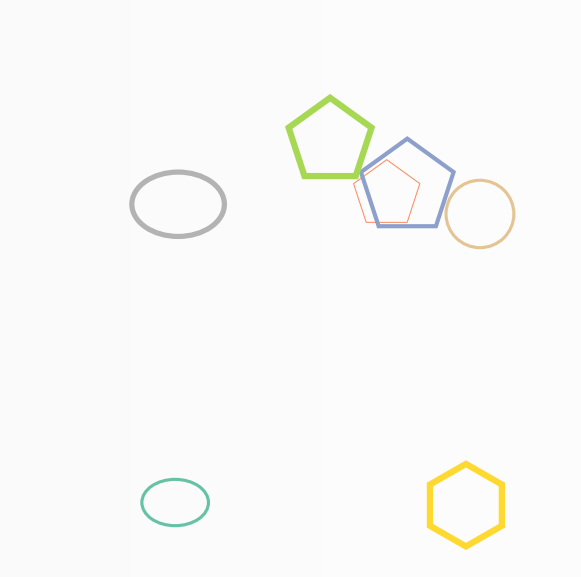[{"shape": "oval", "thickness": 1.5, "radius": 0.29, "center": [0.301, 0.129]}, {"shape": "pentagon", "thickness": 0.5, "radius": 0.3, "center": [0.665, 0.663]}, {"shape": "pentagon", "thickness": 2, "radius": 0.42, "center": [0.701, 0.675]}, {"shape": "pentagon", "thickness": 3, "radius": 0.37, "center": [0.568, 0.755]}, {"shape": "hexagon", "thickness": 3, "radius": 0.36, "center": [0.802, 0.124]}, {"shape": "circle", "thickness": 1.5, "radius": 0.29, "center": [0.826, 0.629]}, {"shape": "oval", "thickness": 2.5, "radius": 0.4, "center": [0.306, 0.645]}]